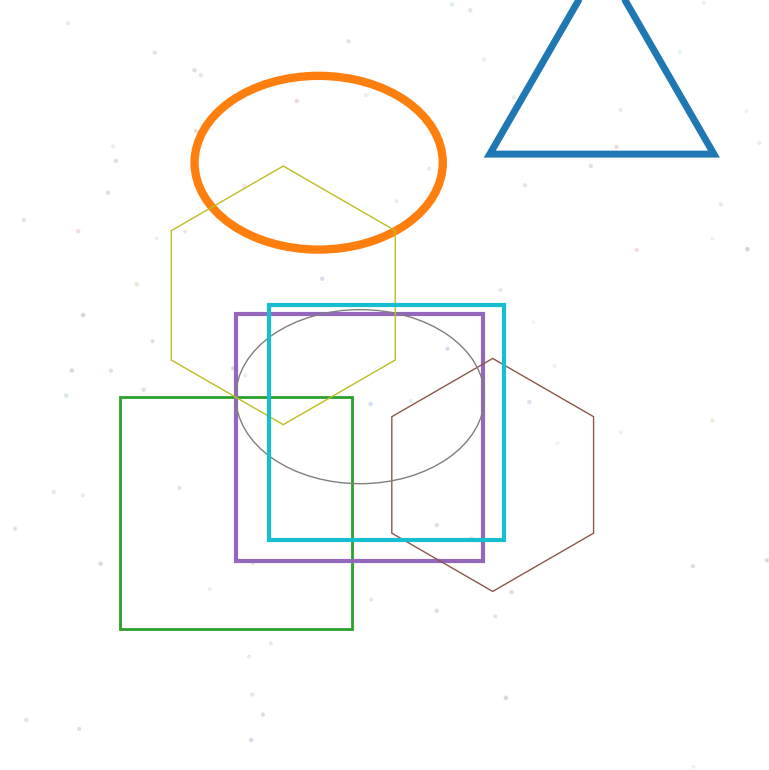[{"shape": "triangle", "thickness": 2.5, "radius": 0.84, "center": [0.782, 0.884]}, {"shape": "oval", "thickness": 3, "radius": 0.81, "center": [0.414, 0.789]}, {"shape": "square", "thickness": 1, "radius": 0.75, "center": [0.306, 0.334]}, {"shape": "square", "thickness": 1.5, "radius": 0.8, "center": [0.466, 0.432]}, {"shape": "hexagon", "thickness": 0.5, "radius": 0.76, "center": [0.64, 0.383]}, {"shape": "oval", "thickness": 0.5, "radius": 0.81, "center": [0.468, 0.485]}, {"shape": "hexagon", "thickness": 0.5, "radius": 0.84, "center": [0.368, 0.616]}, {"shape": "square", "thickness": 1.5, "radius": 0.76, "center": [0.502, 0.451]}]